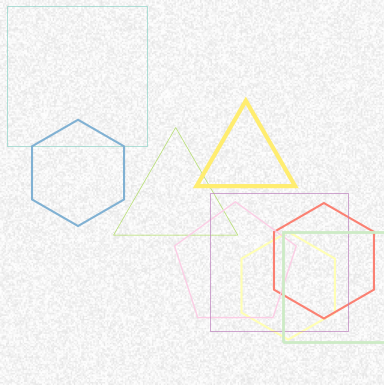[{"shape": "square", "thickness": 0.5, "radius": 0.91, "center": [0.2, 0.802]}, {"shape": "hexagon", "thickness": 1.5, "radius": 0.7, "center": [0.749, 0.258]}, {"shape": "hexagon", "thickness": 1.5, "radius": 0.75, "center": [0.841, 0.323]}, {"shape": "hexagon", "thickness": 1.5, "radius": 0.69, "center": [0.203, 0.551]}, {"shape": "triangle", "thickness": 0.5, "radius": 0.93, "center": [0.456, 0.482]}, {"shape": "pentagon", "thickness": 1, "radius": 0.83, "center": [0.611, 0.31]}, {"shape": "square", "thickness": 0.5, "radius": 0.9, "center": [0.725, 0.32]}, {"shape": "square", "thickness": 2, "radius": 0.71, "center": [0.876, 0.255]}, {"shape": "triangle", "thickness": 3, "radius": 0.74, "center": [0.638, 0.591]}]